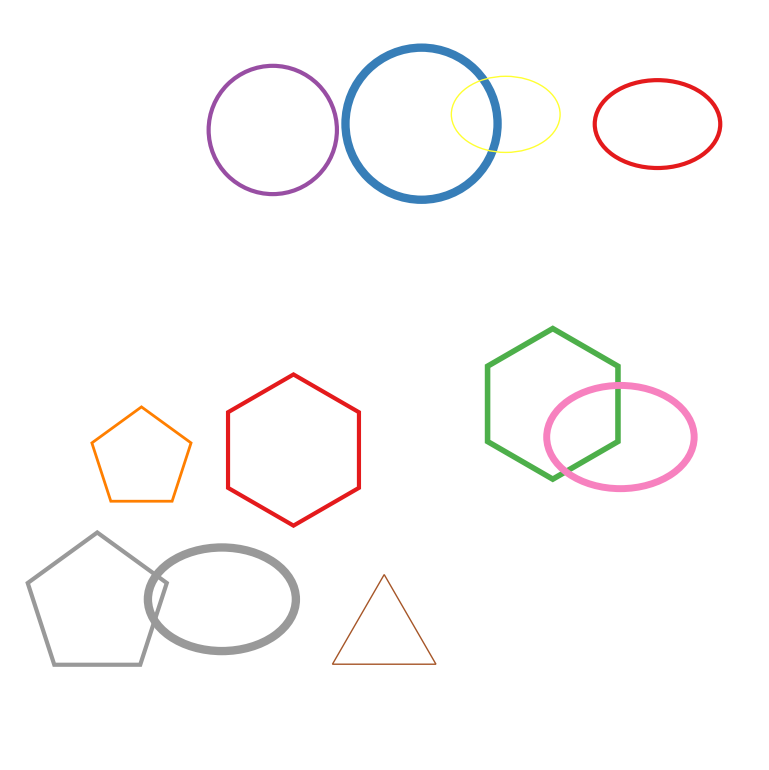[{"shape": "oval", "thickness": 1.5, "radius": 0.41, "center": [0.854, 0.839]}, {"shape": "hexagon", "thickness": 1.5, "radius": 0.49, "center": [0.381, 0.416]}, {"shape": "circle", "thickness": 3, "radius": 0.49, "center": [0.547, 0.839]}, {"shape": "hexagon", "thickness": 2, "radius": 0.49, "center": [0.718, 0.476]}, {"shape": "circle", "thickness": 1.5, "radius": 0.42, "center": [0.354, 0.831]}, {"shape": "pentagon", "thickness": 1, "radius": 0.34, "center": [0.184, 0.404]}, {"shape": "oval", "thickness": 0.5, "radius": 0.35, "center": [0.657, 0.851]}, {"shape": "triangle", "thickness": 0.5, "radius": 0.39, "center": [0.499, 0.176]}, {"shape": "oval", "thickness": 2.5, "radius": 0.48, "center": [0.806, 0.432]}, {"shape": "pentagon", "thickness": 1.5, "radius": 0.47, "center": [0.126, 0.214]}, {"shape": "oval", "thickness": 3, "radius": 0.48, "center": [0.288, 0.222]}]